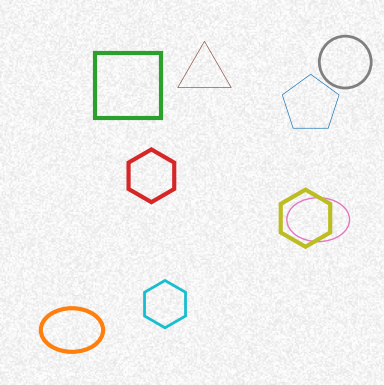[{"shape": "pentagon", "thickness": 0.5, "radius": 0.39, "center": [0.807, 0.73]}, {"shape": "oval", "thickness": 3, "radius": 0.4, "center": [0.187, 0.143]}, {"shape": "square", "thickness": 3, "radius": 0.42, "center": [0.333, 0.777]}, {"shape": "hexagon", "thickness": 3, "radius": 0.34, "center": [0.393, 0.543]}, {"shape": "triangle", "thickness": 0.5, "radius": 0.4, "center": [0.531, 0.812]}, {"shape": "oval", "thickness": 1, "radius": 0.41, "center": [0.827, 0.429]}, {"shape": "circle", "thickness": 2, "radius": 0.34, "center": [0.897, 0.839]}, {"shape": "hexagon", "thickness": 3, "radius": 0.37, "center": [0.793, 0.433]}, {"shape": "hexagon", "thickness": 2, "radius": 0.31, "center": [0.429, 0.21]}]